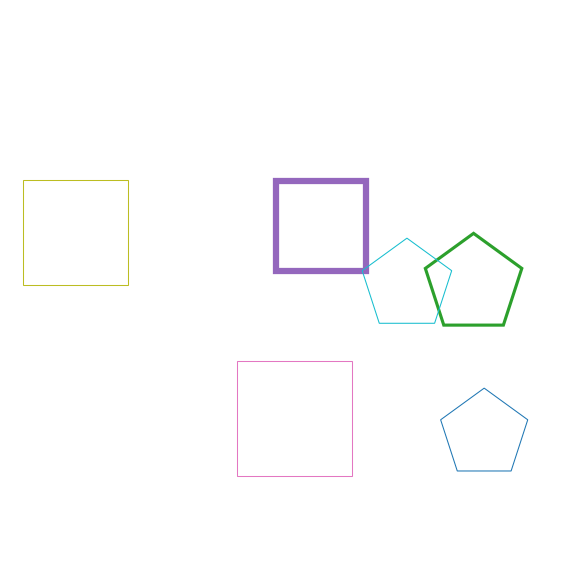[{"shape": "pentagon", "thickness": 0.5, "radius": 0.4, "center": [0.838, 0.248]}, {"shape": "pentagon", "thickness": 1.5, "radius": 0.44, "center": [0.82, 0.507]}, {"shape": "square", "thickness": 3, "radius": 0.39, "center": [0.556, 0.607]}, {"shape": "square", "thickness": 0.5, "radius": 0.5, "center": [0.51, 0.274]}, {"shape": "square", "thickness": 0.5, "radius": 0.46, "center": [0.13, 0.596]}, {"shape": "pentagon", "thickness": 0.5, "radius": 0.41, "center": [0.705, 0.505]}]